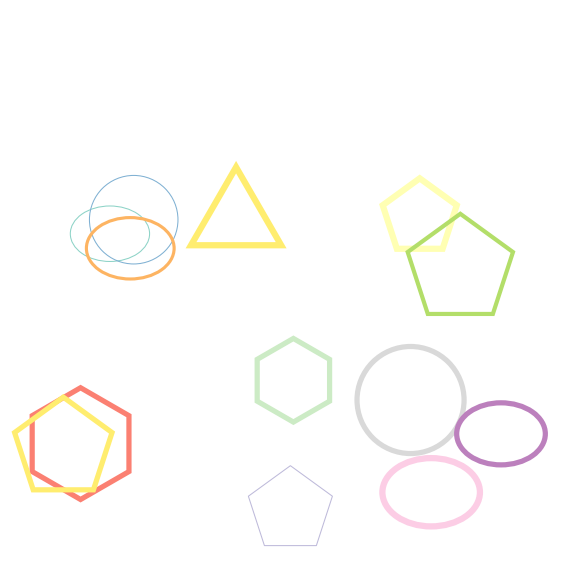[{"shape": "oval", "thickness": 0.5, "radius": 0.34, "center": [0.19, 0.594]}, {"shape": "pentagon", "thickness": 3, "radius": 0.34, "center": [0.727, 0.623]}, {"shape": "pentagon", "thickness": 0.5, "radius": 0.38, "center": [0.503, 0.116]}, {"shape": "hexagon", "thickness": 2.5, "radius": 0.48, "center": [0.14, 0.231]}, {"shape": "circle", "thickness": 0.5, "radius": 0.38, "center": [0.232, 0.619]}, {"shape": "oval", "thickness": 1.5, "radius": 0.38, "center": [0.226, 0.569]}, {"shape": "pentagon", "thickness": 2, "radius": 0.48, "center": [0.797, 0.533]}, {"shape": "oval", "thickness": 3, "radius": 0.42, "center": [0.747, 0.147]}, {"shape": "circle", "thickness": 2.5, "radius": 0.46, "center": [0.711, 0.306]}, {"shape": "oval", "thickness": 2.5, "radius": 0.38, "center": [0.868, 0.248]}, {"shape": "hexagon", "thickness": 2.5, "radius": 0.36, "center": [0.508, 0.341]}, {"shape": "triangle", "thickness": 3, "radius": 0.45, "center": [0.409, 0.62]}, {"shape": "pentagon", "thickness": 2.5, "radius": 0.44, "center": [0.11, 0.223]}]